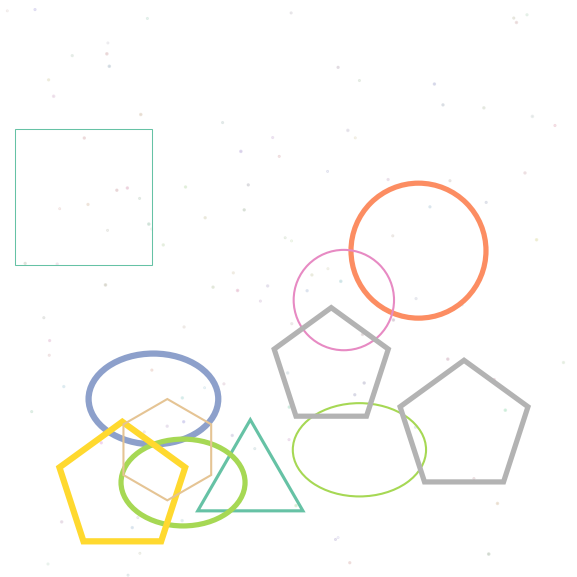[{"shape": "square", "thickness": 0.5, "radius": 0.59, "center": [0.145, 0.658]}, {"shape": "triangle", "thickness": 1.5, "radius": 0.53, "center": [0.433, 0.167]}, {"shape": "circle", "thickness": 2.5, "radius": 0.58, "center": [0.725, 0.565]}, {"shape": "oval", "thickness": 3, "radius": 0.56, "center": [0.266, 0.308]}, {"shape": "circle", "thickness": 1, "radius": 0.43, "center": [0.595, 0.48]}, {"shape": "oval", "thickness": 2.5, "radius": 0.54, "center": [0.317, 0.164]}, {"shape": "oval", "thickness": 1, "radius": 0.58, "center": [0.622, 0.22]}, {"shape": "pentagon", "thickness": 3, "radius": 0.57, "center": [0.212, 0.154]}, {"shape": "hexagon", "thickness": 1, "radius": 0.44, "center": [0.29, 0.22]}, {"shape": "pentagon", "thickness": 2.5, "radius": 0.52, "center": [0.574, 0.363]}, {"shape": "pentagon", "thickness": 2.5, "radius": 0.58, "center": [0.804, 0.259]}]